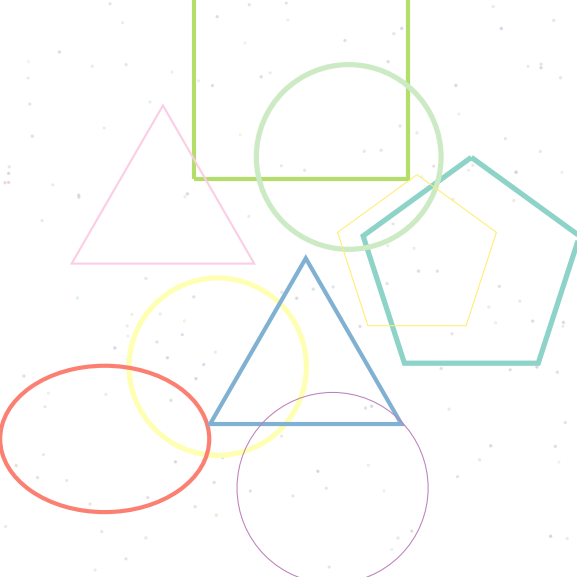[{"shape": "pentagon", "thickness": 2.5, "radius": 0.99, "center": [0.816, 0.53]}, {"shape": "circle", "thickness": 2.5, "radius": 0.77, "center": [0.377, 0.364]}, {"shape": "oval", "thickness": 2, "radius": 0.91, "center": [0.181, 0.239]}, {"shape": "triangle", "thickness": 2, "radius": 0.96, "center": [0.529, 0.361]}, {"shape": "square", "thickness": 2, "radius": 0.93, "center": [0.521, 0.875]}, {"shape": "triangle", "thickness": 1, "radius": 0.91, "center": [0.282, 0.634]}, {"shape": "circle", "thickness": 0.5, "radius": 0.83, "center": [0.576, 0.154]}, {"shape": "circle", "thickness": 2.5, "radius": 0.8, "center": [0.604, 0.727]}, {"shape": "pentagon", "thickness": 0.5, "radius": 0.72, "center": [0.722, 0.552]}]